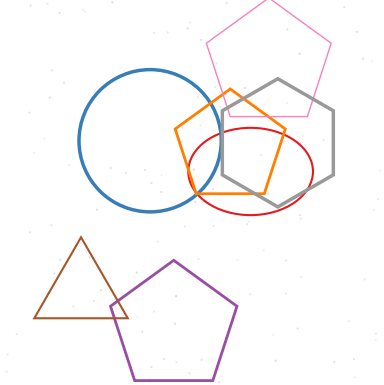[{"shape": "oval", "thickness": 1.5, "radius": 0.81, "center": [0.651, 0.555]}, {"shape": "circle", "thickness": 2.5, "radius": 0.92, "center": [0.39, 0.634]}, {"shape": "pentagon", "thickness": 2, "radius": 0.86, "center": [0.451, 0.151]}, {"shape": "pentagon", "thickness": 2, "radius": 0.75, "center": [0.598, 0.619]}, {"shape": "triangle", "thickness": 1.5, "radius": 0.7, "center": [0.21, 0.243]}, {"shape": "pentagon", "thickness": 1, "radius": 0.85, "center": [0.698, 0.835]}, {"shape": "hexagon", "thickness": 2.5, "radius": 0.83, "center": [0.722, 0.629]}]